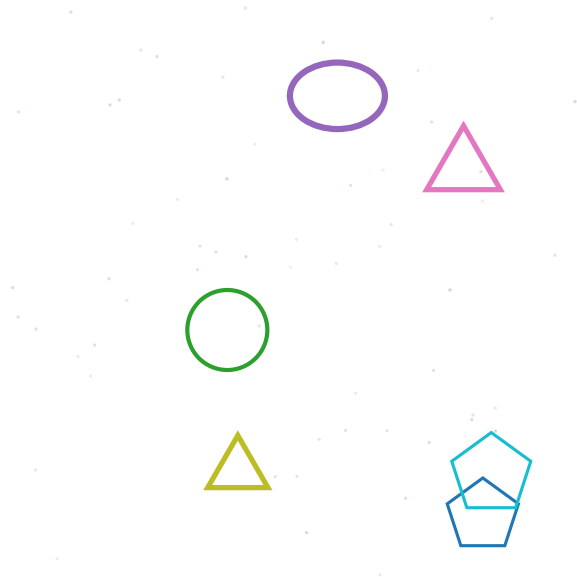[{"shape": "pentagon", "thickness": 1.5, "radius": 0.32, "center": [0.836, 0.107]}, {"shape": "circle", "thickness": 2, "radius": 0.35, "center": [0.394, 0.428]}, {"shape": "oval", "thickness": 3, "radius": 0.41, "center": [0.584, 0.833]}, {"shape": "triangle", "thickness": 2.5, "radius": 0.37, "center": [0.803, 0.708]}, {"shape": "triangle", "thickness": 2.5, "radius": 0.3, "center": [0.412, 0.185]}, {"shape": "pentagon", "thickness": 1.5, "radius": 0.36, "center": [0.851, 0.178]}]